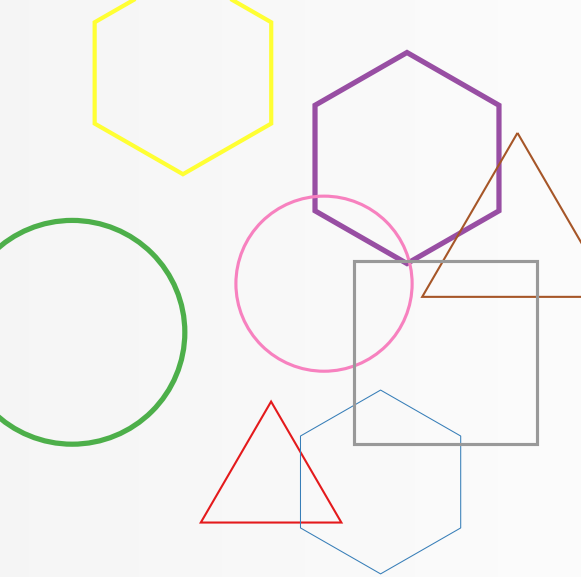[{"shape": "triangle", "thickness": 1, "radius": 0.7, "center": [0.466, 0.164]}, {"shape": "hexagon", "thickness": 0.5, "radius": 0.8, "center": [0.655, 0.165]}, {"shape": "circle", "thickness": 2.5, "radius": 0.97, "center": [0.124, 0.424]}, {"shape": "hexagon", "thickness": 2.5, "radius": 0.91, "center": [0.7, 0.725]}, {"shape": "hexagon", "thickness": 2, "radius": 0.88, "center": [0.315, 0.873]}, {"shape": "triangle", "thickness": 1, "radius": 0.95, "center": [0.89, 0.58]}, {"shape": "circle", "thickness": 1.5, "radius": 0.76, "center": [0.557, 0.508]}, {"shape": "square", "thickness": 1.5, "radius": 0.79, "center": [0.767, 0.388]}]